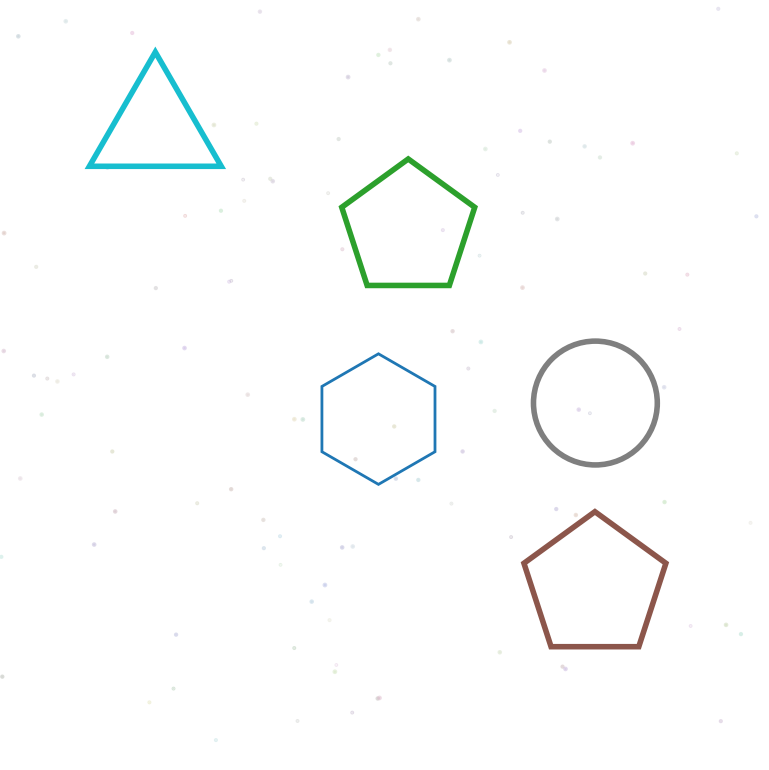[{"shape": "hexagon", "thickness": 1, "radius": 0.42, "center": [0.492, 0.456]}, {"shape": "pentagon", "thickness": 2, "radius": 0.45, "center": [0.53, 0.703]}, {"shape": "pentagon", "thickness": 2, "radius": 0.48, "center": [0.773, 0.239]}, {"shape": "circle", "thickness": 2, "radius": 0.4, "center": [0.773, 0.477]}, {"shape": "triangle", "thickness": 2, "radius": 0.49, "center": [0.202, 0.833]}]